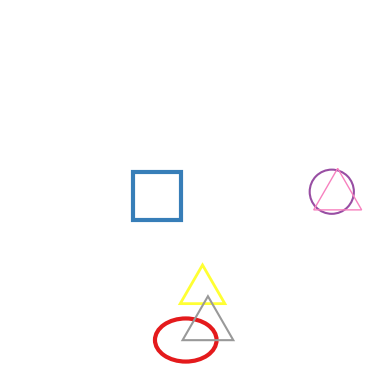[{"shape": "oval", "thickness": 3, "radius": 0.4, "center": [0.482, 0.117]}, {"shape": "square", "thickness": 3, "radius": 0.31, "center": [0.408, 0.49]}, {"shape": "circle", "thickness": 1.5, "radius": 0.29, "center": [0.862, 0.502]}, {"shape": "triangle", "thickness": 2, "radius": 0.33, "center": [0.526, 0.245]}, {"shape": "triangle", "thickness": 1, "radius": 0.36, "center": [0.877, 0.491]}, {"shape": "triangle", "thickness": 1.5, "radius": 0.38, "center": [0.54, 0.154]}]